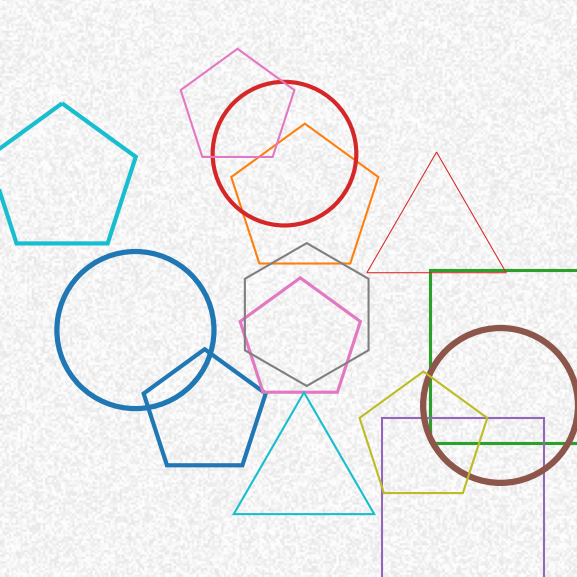[{"shape": "pentagon", "thickness": 2, "radius": 0.56, "center": [0.354, 0.283]}, {"shape": "circle", "thickness": 2.5, "radius": 0.68, "center": [0.235, 0.428]}, {"shape": "pentagon", "thickness": 1, "radius": 0.67, "center": [0.528, 0.651]}, {"shape": "square", "thickness": 1.5, "radius": 0.75, "center": [0.893, 0.382]}, {"shape": "circle", "thickness": 2, "radius": 0.62, "center": [0.493, 0.733]}, {"shape": "triangle", "thickness": 0.5, "radius": 0.7, "center": [0.756, 0.597]}, {"shape": "square", "thickness": 1, "radius": 0.7, "center": [0.802, 0.136]}, {"shape": "circle", "thickness": 3, "radius": 0.67, "center": [0.867, 0.297]}, {"shape": "pentagon", "thickness": 1.5, "radius": 0.55, "center": [0.52, 0.409]}, {"shape": "pentagon", "thickness": 1, "radius": 0.52, "center": [0.411, 0.811]}, {"shape": "hexagon", "thickness": 1, "radius": 0.62, "center": [0.531, 0.454]}, {"shape": "pentagon", "thickness": 1, "radius": 0.58, "center": [0.733, 0.239]}, {"shape": "pentagon", "thickness": 2, "radius": 0.67, "center": [0.108, 0.686]}, {"shape": "triangle", "thickness": 1, "radius": 0.7, "center": [0.526, 0.179]}]